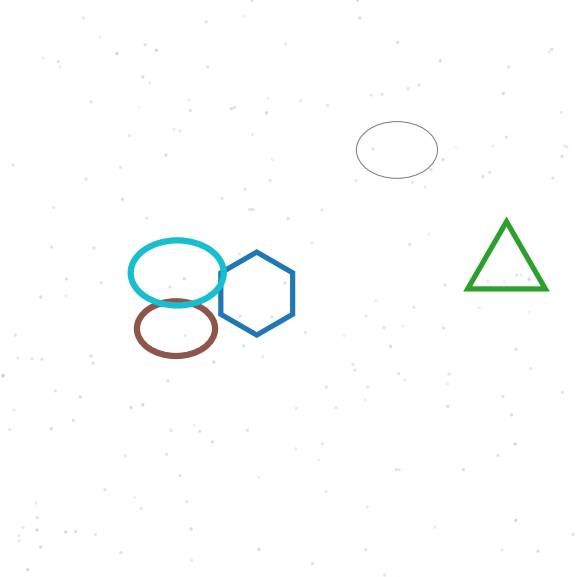[{"shape": "hexagon", "thickness": 2.5, "radius": 0.36, "center": [0.445, 0.491]}, {"shape": "triangle", "thickness": 2.5, "radius": 0.39, "center": [0.877, 0.538]}, {"shape": "oval", "thickness": 3, "radius": 0.34, "center": [0.305, 0.43]}, {"shape": "oval", "thickness": 0.5, "radius": 0.35, "center": [0.687, 0.739]}, {"shape": "oval", "thickness": 3, "radius": 0.4, "center": [0.307, 0.527]}]